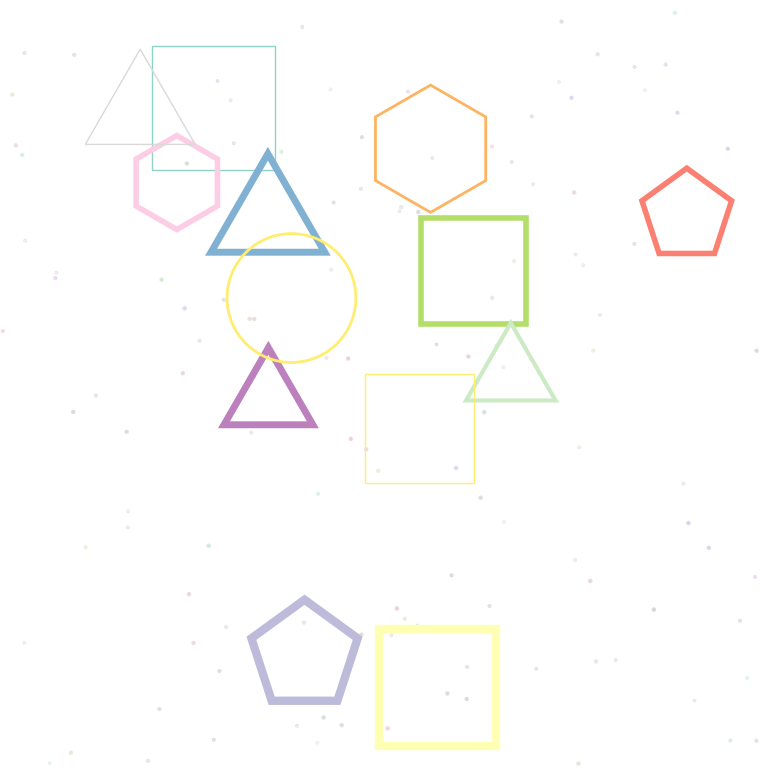[{"shape": "square", "thickness": 0.5, "radius": 0.4, "center": [0.278, 0.86]}, {"shape": "square", "thickness": 3, "radius": 0.38, "center": [0.568, 0.107]}, {"shape": "pentagon", "thickness": 3, "radius": 0.36, "center": [0.395, 0.149]}, {"shape": "pentagon", "thickness": 2, "radius": 0.31, "center": [0.892, 0.72]}, {"shape": "triangle", "thickness": 2.5, "radius": 0.43, "center": [0.348, 0.715]}, {"shape": "hexagon", "thickness": 1, "radius": 0.41, "center": [0.559, 0.807]}, {"shape": "square", "thickness": 2, "radius": 0.34, "center": [0.614, 0.648]}, {"shape": "hexagon", "thickness": 2, "radius": 0.31, "center": [0.23, 0.763]}, {"shape": "triangle", "thickness": 0.5, "radius": 0.41, "center": [0.182, 0.854]}, {"shape": "triangle", "thickness": 2.5, "radius": 0.33, "center": [0.349, 0.482]}, {"shape": "triangle", "thickness": 1.5, "radius": 0.34, "center": [0.663, 0.513]}, {"shape": "square", "thickness": 0.5, "radius": 0.35, "center": [0.545, 0.443]}, {"shape": "circle", "thickness": 1, "radius": 0.42, "center": [0.379, 0.613]}]